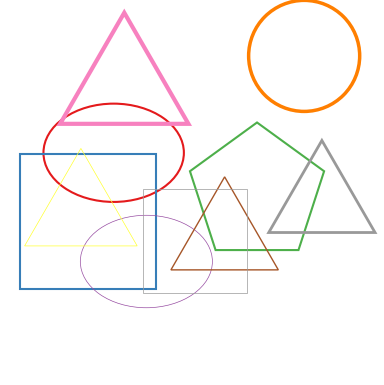[{"shape": "oval", "thickness": 1.5, "radius": 0.91, "center": [0.295, 0.603]}, {"shape": "square", "thickness": 1.5, "radius": 0.88, "center": [0.229, 0.425]}, {"shape": "pentagon", "thickness": 1.5, "radius": 0.92, "center": [0.668, 0.499]}, {"shape": "oval", "thickness": 0.5, "radius": 0.86, "center": [0.38, 0.321]}, {"shape": "circle", "thickness": 2.5, "radius": 0.72, "center": [0.79, 0.855]}, {"shape": "triangle", "thickness": 0.5, "radius": 0.84, "center": [0.21, 0.446]}, {"shape": "triangle", "thickness": 1, "radius": 0.81, "center": [0.583, 0.38]}, {"shape": "triangle", "thickness": 3, "radius": 0.96, "center": [0.323, 0.775]}, {"shape": "triangle", "thickness": 2, "radius": 0.8, "center": [0.836, 0.476]}, {"shape": "square", "thickness": 0.5, "radius": 0.67, "center": [0.506, 0.373]}]